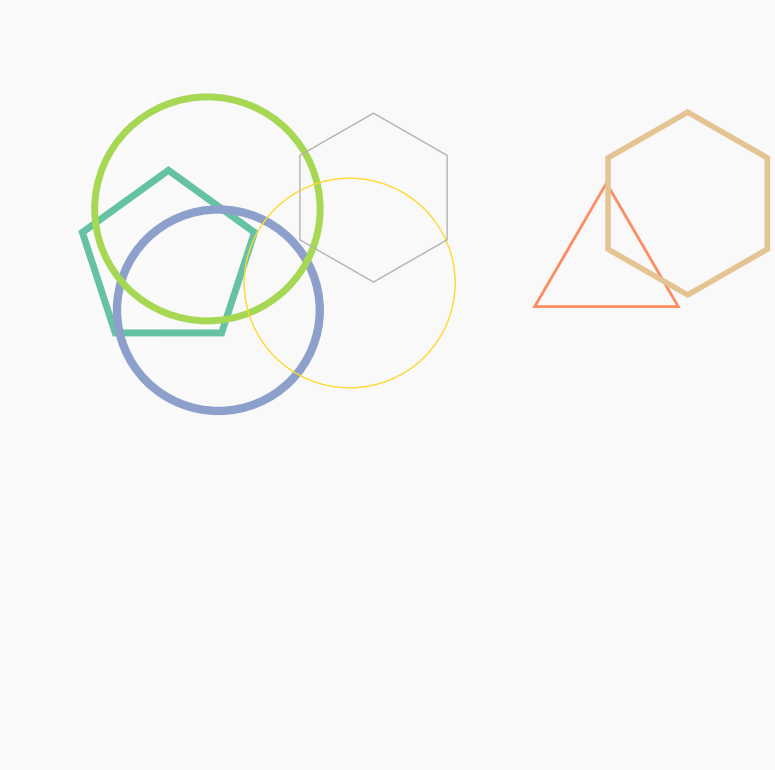[{"shape": "pentagon", "thickness": 2.5, "radius": 0.58, "center": [0.217, 0.662]}, {"shape": "triangle", "thickness": 1, "radius": 0.53, "center": [0.783, 0.655]}, {"shape": "circle", "thickness": 3, "radius": 0.65, "center": [0.282, 0.597]}, {"shape": "circle", "thickness": 2.5, "radius": 0.73, "center": [0.268, 0.729]}, {"shape": "circle", "thickness": 0.5, "radius": 0.68, "center": [0.451, 0.632]}, {"shape": "hexagon", "thickness": 2, "radius": 0.59, "center": [0.887, 0.736]}, {"shape": "hexagon", "thickness": 0.5, "radius": 0.55, "center": [0.482, 0.743]}]